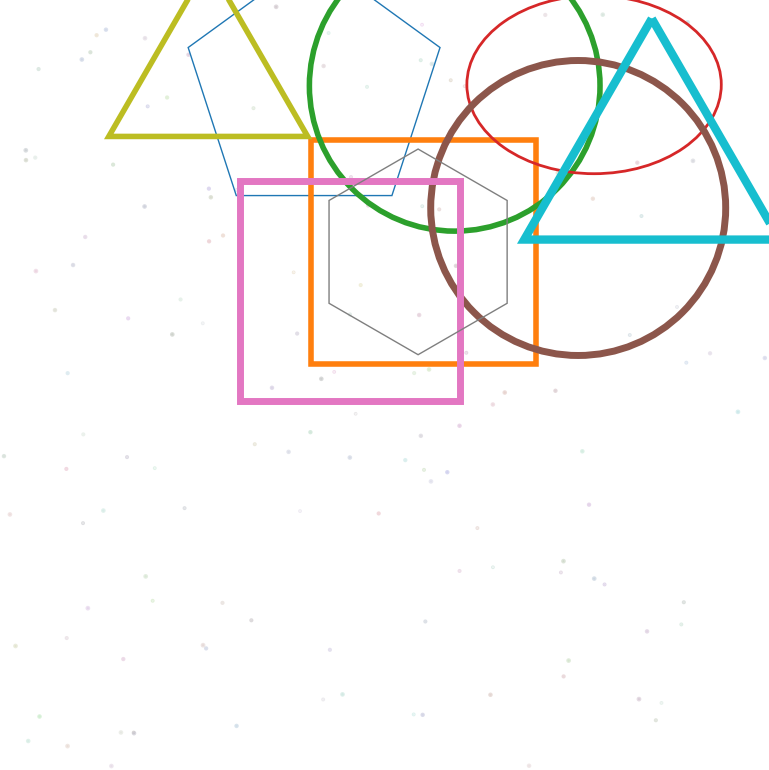[{"shape": "pentagon", "thickness": 0.5, "radius": 0.86, "center": [0.408, 0.885]}, {"shape": "square", "thickness": 2, "radius": 0.73, "center": [0.55, 0.673]}, {"shape": "circle", "thickness": 2, "radius": 0.94, "center": [0.591, 0.889]}, {"shape": "oval", "thickness": 1, "radius": 0.83, "center": [0.772, 0.89]}, {"shape": "circle", "thickness": 2.5, "radius": 0.96, "center": [0.751, 0.73]}, {"shape": "square", "thickness": 2.5, "radius": 0.72, "center": [0.454, 0.622]}, {"shape": "hexagon", "thickness": 0.5, "radius": 0.67, "center": [0.543, 0.673]}, {"shape": "triangle", "thickness": 2, "radius": 0.75, "center": [0.27, 0.897]}, {"shape": "triangle", "thickness": 3, "radius": 0.96, "center": [0.846, 0.785]}]